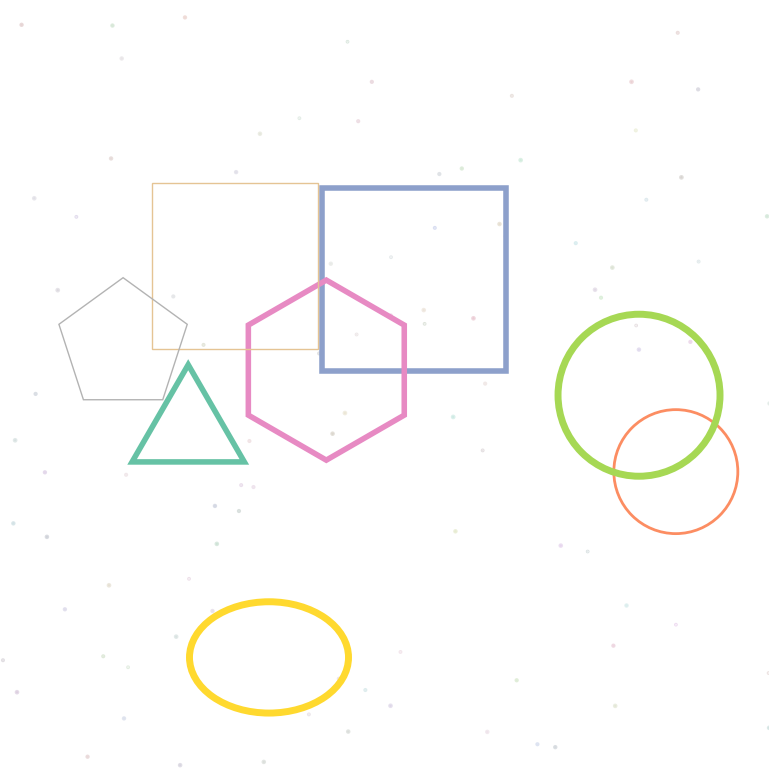[{"shape": "triangle", "thickness": 2, "radius": 0.42, "center": [0.244, 0.442]}, {"shape": "circle", "thickness": 1, "radius": 0.4, "center": [0.878, 0.387]}, {"shape": "square", "thickness": 2, "radius": 0.6, "center": [0.537, 0.637]}, {"shape": "hexagon", "thickness": 2, "radius": 0.58, "center": [0.424, 0.519]}, {"shape": "circle", "thickness": 2.5, "radius": 0.53, "center": [0.83, 0.487]}, {"shape": "oval", "thickness": 2.5, "radius": 0.52, "center": [0.349, 0.146]}, {"shape": "square", "thickness": 0.5, "radius": 0.54, "center": [0.306, 0.655]}, {"shape": "pentagon", "thickness": 0.5, "radius": 0.44, "center": [0.16, 0.552]}]